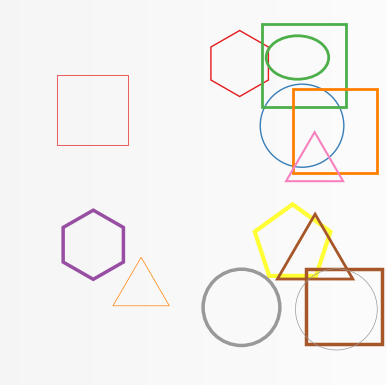[{"shape": "hexagon", "thickness": 1, "radius": 0.43, "center": [0.618, 0.835]}, {"shape": "square", "thickness": 0.5, "radius": 0.46, "center": [0.238, 0.713]}, {"shape": "circle", "thickness": 1, "radius": 0.54, "center": [0.779, 0.673]}, {"shape": "square", "thickness": 2, "radius": 0.54, "center": [0.784, 0.83]}, {"shape": "oval", "thickness": 2, "radius": 0.4, "center": [0.768, 0.851]}, {"shape": "hexagon", "thickness": 2.5, "radius": 0.45, "center": [0.241, 0.364]}, {"shape": "triangle", "thickness": 0.5, "radius": 0.42, "center": [0.364, 0.248]}, {"shape": "square", "thickness": 2, "radius": 0.54, "center": [0.865, 0.66]}, {"shape": "pentagon", "thickness": 3, "radius": 0.51, "center": [0.755, 0.366]}, {"shape": "square", "thickness": 2.5, "radius": 0.49, "center": [0.889, 0.204]}, {"shape": "triangle", "thickness": 2, "radius": 0.56, "center": [0.813, 0.331]}, {"shape": "triangle", "thickness": 1.5, "radius": 0.42, "center": [0.812, 0.572]}, {"shape": "circle", "thickness": 2.5, "radius": 0.5, "center": [0.623, 0.202]}, {"shape": "circle", "thickness": 0.5, "radius": 0.53, "center": [0.868, 0.196]}]